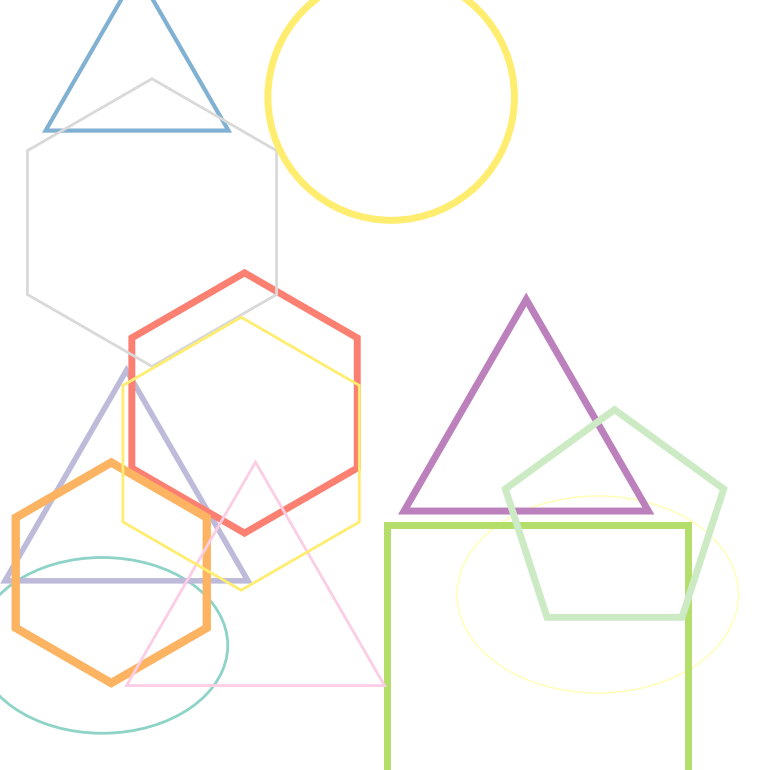[{"shape": "oval", "thickness": 1, "radius": 0.82, "center": [0.133, 0.162]}, {"shape": "oval", "thickness": 0.5, "radius": 0.91, "center": [0.776, 0.228]}, {"shape": "triangle", "thickness": 2, "radius": 0.91, "center": [0.164, 0.337]}, {"shape": "hexagon", "thickness": 2.5, "radius": 0.85, "center": [0.318, 0.477]}, {"shape": "triangle", "thickness": 1.5, "radius": 0.69, "center": [0.178, 0.899]}, {"shape": "hexagon", "thickness": 3, "radius": 0.72, "center": [0.144, 0.256]}, {"shape": "square", "thickness": 2.5, "radius": 0.98, "center": [0.698, 0.122]}, {"shape": "triangle", "thickness": 1, "radius": 0.97, "center": [0.332, 0.206]}, {"shape": "hexagon", "thickness": 1, "radius": 0.93, "center": [0.197, 0.711]}, {"shape": "triangle", "thickness": 2.5, "radius": 0.92, "center": [0.683, 0.428]}, {"shape": "pentagon", "thickness": 2.5, "radius": 0.75, "center": [0.798, 0.319]}, {"shape": "hexagon", "thickness": 1, "radius": 0.89, "center": [0.313, 0.411]}, {"shape": "circle", "thickness": 2.5, "radius": 0.8, "center": [0.508, 0.874]}]